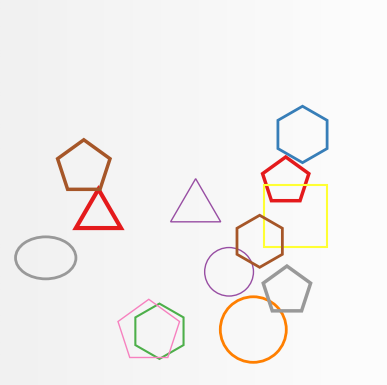[{"shape": "triangle", "thickness": 3, "radius": 0.34, "center": [0.254, 0.441]}, {"shape": "pentagon", "thickness": 2.5, "radius": 0.31, "center": [0.737, 0.529]}, {"shape": "hexagon", "thickness": 2, "radius": 0.37, "center": [0.781, 0.651]}, {"shape": "hexagon", "thickness": 1.5, "radius": 0.36, "center": [0.411, 0.14]}, {"shape": "triangle", "thickness": 1, "radius": 0.37, "center": [0.505, 0.461]}, {"shape": "circle", "thickness": 1, "radius": 0.31, "center": [0.591, 0.294]}, {"shape": "circle", "thickness": 2, "radius": 0.43, "center": [0.654, 0.144]}, {"shape": "square", "thickness": 1.5, "radius": 0.4, "center": [0.763, 0.44]}, {"shape": "hexagon", "thickness": 2, "radius": 0.34, "center": [0.67, 0.373]}, {"shape": "pentagon", "thickness": 2.5, "radius": 0.36, "center": [0.216, 0.566]}, {"shape": "pentagon", "thickness": 1, "radius": 0.42, "center": [0.384, 0.139]}, {"shape": "pentagon", "thickness": 2.5, "radius": 0.32, "center": [0.74, 0.245]}, {"shape": "oval", "thickness": 2, "radius": 0.39, "center": [0.118, 0.33]}]